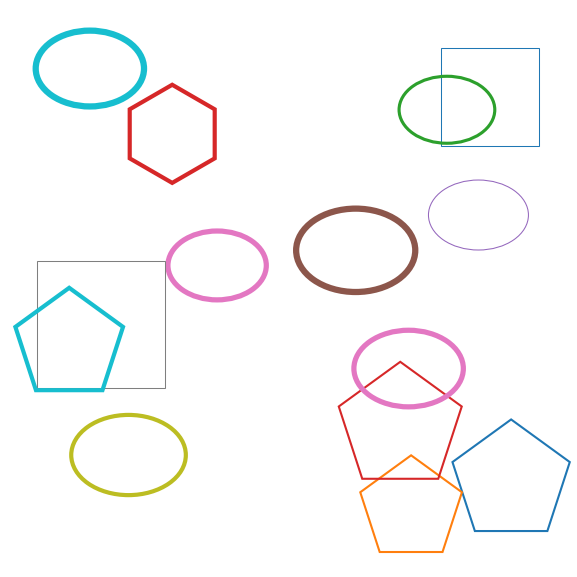[{"shape": "square", "thickness": 0.5, "radius": 0.42, "center": [0.849, 0.83]}, {"shape": "pentagon", "thickness": 1, "radius": 0.53, "center": [0.885, 0.166]}, {"shape": "pentagon", "thickness": 1, "radius": 0.46, "center": [0.712, 0.118]}, {"shape": "oval", "thickness": 1.5, "radius": 0.41, "center": [0.774, 0.809]}, {"shape": "hexagon", "thickness": 2, "radius": 0.42, "center": [0.298, 0.767]}, {"shape": "pentagon", "thickness": 1, "radius": 0.56, "center": [0.693, 0.261]}, {"shape": "oval", "thickness": 0.5, "radius": 0.43, "center": [0.828, 0.627]}, {"shape": "oval", "thickness": 3, "radius": 0.52, "center": [0.616, 0.566]}, {"shape": "oval", "thickness": 2.5, "radius": 0.43, "center": [0.376, 0.539]}, {"shape": "oval", "thickness": 2.5, "radius": 0.47, "center": [0.708, 0.361]}, {"shape": "square", "thickness": 0.5, "radius": 0.55, "center": [0.175, 0.437]}, {"shape": "oval", "thickness": 2, "radius": 0.5, "center": [0.223, 0.211]}, {"shape": "pentagon", "thickness": 2, "radius": 0.49, "center": [0.12, 0.403]}, {"shape": "oval", "thickness": 3, "radius": 0.47, "center": [0.156, 0.88]}]